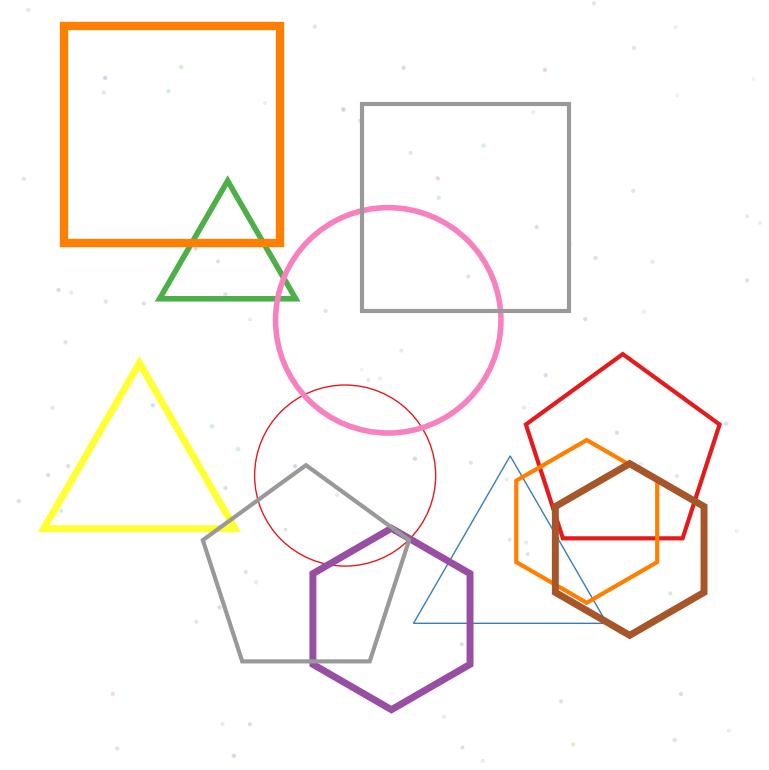[{"shape": "pentagon", "thickness": 1.5, "radius": 0.66, "center": [0.809, 0.408]}, {"shape": "circle", "thickness": 0.5, "radius": 0.59, "center": [0.448, 0.382]}, {"shape": "triangle", "thickness": 0.5, "radius": 0.72, "center": [0.663, 0.263]}, {"shape": "triangle", "thickness": 2, "radius": 0.51, "center": [0.296, 0.663]}, {"shape": "hexagon", "thickness": 2.5, "radius": 0.59, "center": [0.508, 0.196]}, {"shape": "square", "thickness": 3, "radius": 0.7, "center": [0.223, 0.825]}, {"shape": "hexagon", "thickness": 1.5, "radius": 0.53, "center": [0.762, 0.323]}, {"shape": "triangle", "thickness": 2.5, "radius": 0.72, "center": [0.181, 0.385]}, {"shape": "hexagon", "thickness": 2.5, "radius": 0.56, "center": [0.818, 0.286]}, {"shape": "circle", "thickness": 2, "radius": 0.73, "center": [0.504, 0.584]}, {"shape": "square", "thickness": 1.5, "radius": 0.67, "center": [0.604, 0.73]}, {"shape": "pentagon", "thickness": 1.5, "radius": 0.7, "center": [0.397, 0.255]}]